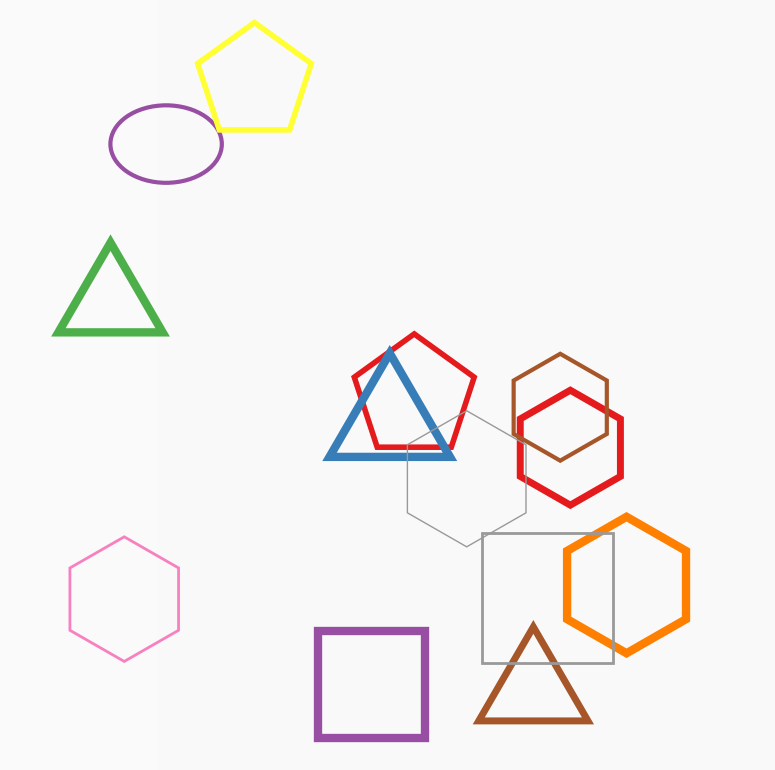[{"shape": "hexagon", "thickness": 2.5, "radius": 0.37, "center": [0.736, 0.419]}, {"shape": "pentagon", "thickness": 2, "radius": 0.41, "center": [0.535, 0.485]}, {"shape": "triangle", "thickness": 3, "radius": 0.45, "center": [0.503, 0.451]}, {"shape": "triangle", "thickness": 3, "radius": 0.39, "center": [0.143, 0.607]}, {"shape": "oval", "thickness": 1.5, "radius": 0.36, "center": [0.214, 0.813]}, {"shape": "square", "thickness": 3, "radius": 0.35, "center": [0.48, 0.111]}, {"shape": "hexagon", "thickness": 3, "radius": 0.44, "center": [0.808, 0.24]}, {"shape": "pentagon", "thickness": 2, "radius": 0.39, "center": [0.328, 0.894]}, {"shape": "hexagon", "thickness": 1.5, "radius": 0.35, "center": [0.723, 0.471]}, {"shape": "triangle", "thickness": 2.5, "radius": 0.41, "center": [0.688, 0.104]}, {"shape": "hexagon", "thickness": 1, "radius": 0.4, "center": [0.16, 0.222]}, {"shape": "hexagon", "thickness": 0.5, "radius": 0.44, "center": [0.602, 0.378]}, {"shape": "square", "thickness": 1, "radius": 0.42, "center": [0.706, 0.224]}]